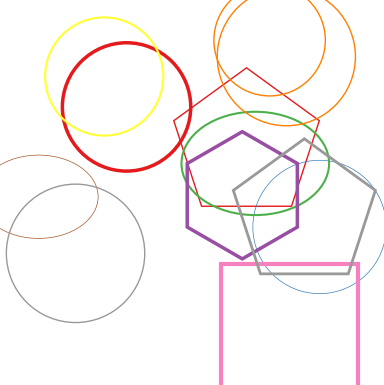[{"shape": "pentagon", "thickness": 1, "radius": 0.99, "center": [0.64, 0.625]}, {"shape": "circle", "thickness": 2.5, "radius": 0.83, "center": [0.329, 0.722]}, {"shape": "circle", "thickness": 0.5, "radius": 0.87, "center": [0.83, 0.41]}, {"shape": "oval", "thickness": 1.5, "radius": 0.96, "center": [0.663, 0.576]}, {"shape": "hexagon", "thickness": 2.5, "radius": 0.83, "center": [0.629, 0.493]}, {"shape": "circle", "thickness": 1, "radius": 0.9, "center": [0.744, 0.853]}, {"shape": "circle", "thickness": 1, "radius": 0.72, "center": [0.7, 0.896]}, {"shape": "circle", "thickness": 1.5, "radius": 0.77, "center": [0.271, 0.801]}, {"shape": "oval", "thickness": 0.5, "radius": 0.77, "center": [0.1, 0.489]}, {"shape": "square", "thickness": 3, "radius": 0.89, "center": [0.752, 0.136]}, {"shape": "circle", "thickness": 1, "radius": 0.9, "center": [0.196, 0.342]}, {"shape": "pentagon", "thickness": 2, "radius": 0.97, "center": [0.791, 0.446]}]